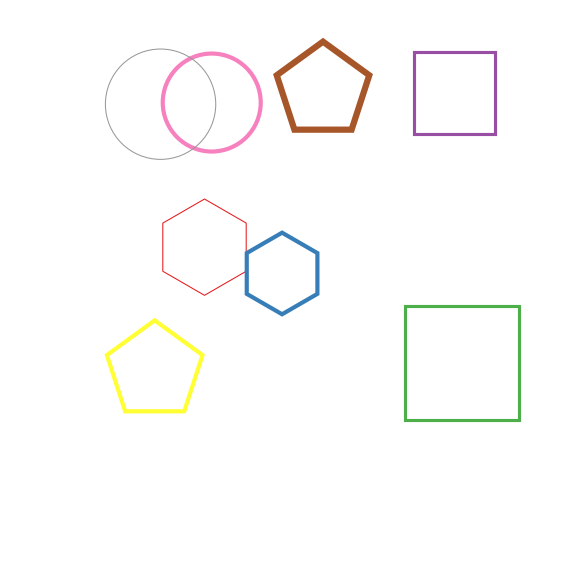[{"shape": "hexagon", "thickness": 0.5, "radius": 0.42, "center": [0.354, 0.571]}, {"shape": "hexagon", "thickness": 2, "radius": 0.35, "center": [0.488, 0.526]}, {"shape": "square", "thickness": 1.5, "radius": 0.49, "center": [0.801, 0.371]}, {"shape": "square", "thickness": 1.5, "radius": 0.35, "center": [0.787, 0.838]}, {"shape": "pentagon", "thickness": 2, "radius": 0.44, "center": [0.268, 0.357]}, {"shape": "pentagon", "thickness": 3, "radius": 0.42, "center": [0.559, 0.843]}, {"shape": "circle", "thickness": 2, "radius": 0.42, "center": [0.367, 0.822]}, {"shape": "circle", "thickness": 0.5, "radius": 0.48, "center": [0.278, 0.819]}]